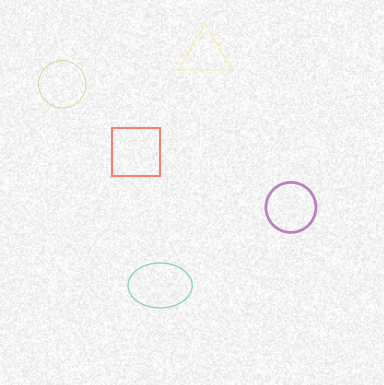[{"shape": "oval", "thickness": 1, "radius": 0.42, "center": [0.416, 0.258]}, {"shape": "square", "thickness": 1.5, "radius": 0.31, "center": [0.354, 0.605]}, {"shape": "circle", "thickness": 0.5, "radius": 0.31, "center": [0.162, 0.781]}, {"shape": "circle", "thickness": 2, "radius": 0.33, "center": [0.756, 0.461]}, {"shape": "triangle", "thickness": 0.5, "radius": 0.4, "center": [0.533, 0.859]}]